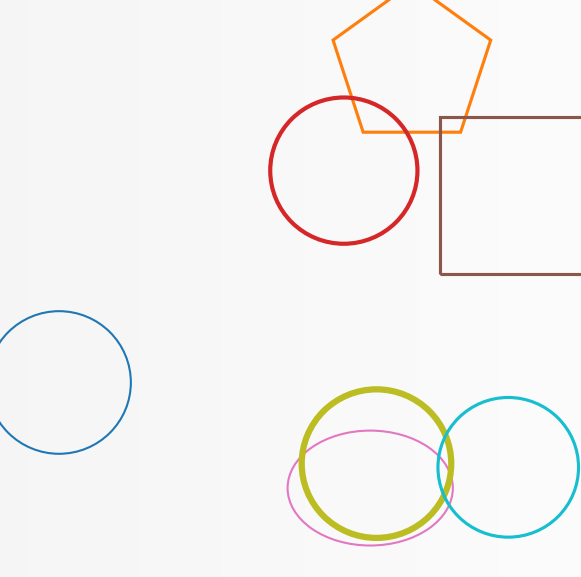[{"shape": "circle", "thickness": 1, "radius": 0.62, "center": [0.102, 0.337]}, {"shape": "pentagon", "thickness": 1.5, "radius": 0.71, "center": [0.709, 0.886]}, {"shape": "circle", "thickness": 2, "radius": 0.63, "center": [0.592, 0.704]}, {"shape": "square", "thickness": 1.5, "radius": 0.68, "center": [0.893, 0.66]}, {"shape": "oval", "thickness": 1, "radius": 0.71, "center": [0.637, 0.154]}, {"shape": "circle", "thickness": 3, "radius": 0.64, "center": [0.648, 0.196]}, {"shape": "circle", "thickness": 1.5, "radius": 0.6, "center": [0.874, 0.19]}]